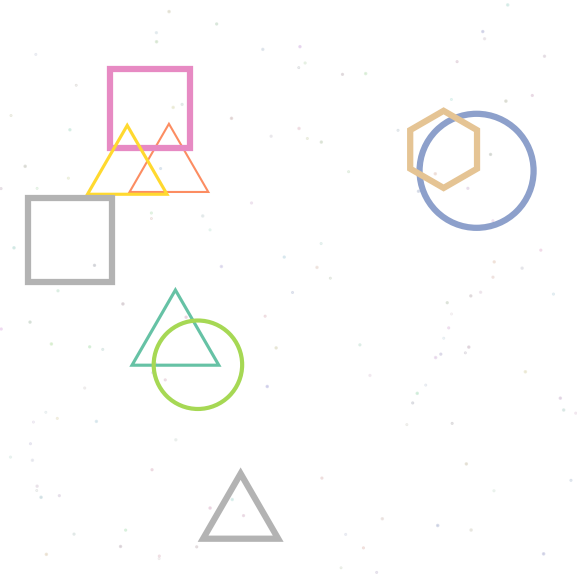[{"shape": "triangle", "thickness": 1.5, "radius": 0.43, "center": [0.304, 0.41]}, {"shape": "triangle", "thickness": 1, "radius": 0.39, "center": [0.293, 0.706]}, {"shape": "circle", "thickness": 3, "radius": 0.49, "center": [0.825, 0.703]}, {"shape": "square", "thickness": 3, "radius": 0.34, "center": [0.26, 0.812]}, {"shape": "circle", "thickness": 2, "radius": 0.38, "center": [0.343, 0.368]}, {"shape": "triangle", "thickness": 1.5, "radius": 0.4, "center": [0.22, 0.703]}, {"shape": "hexagon", "thickness": 3, "radius": 0.33, "center": [0.768, 0.74]}, {"shape": "triangle", "thickness": 3, "radius": 0.38, "center": [0.417, 0.104]}, {"shape": "square", "thickness": 3, "radius": 0.36, "center": [0.121, 0.583]}]